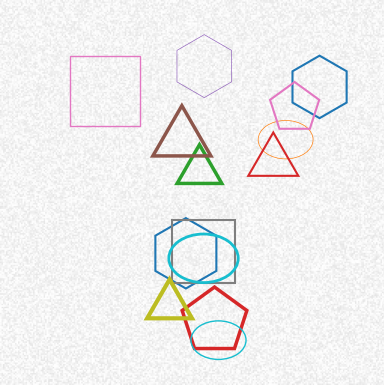[{"shape": "hexagon", "thickness": 1.5, "radius": 0.41, "center": [0.83, 0.774]}, {"shape": "hexagon", "thickness": 1.5, "radius": 0.46, "center": [0.483, 0.342]}, {"shape": "oval", "thickness": 0.5, "radius": 0.36, "center": [0.742, 0.637]}, {"shape": "triangle", "thickness": 2.5, "radius": 0.34, "center": [0.518, 0.557]}, {"shape": "triangle", "thickness": 1.5, "radius": 0.38, "center": [0.71, 0.581]}, {"shape": "pentagon", "thickness": 2.5, "radius": 0.44, "center": [0.557, 0.166]}, {"shape": "hexagon", "thickness": 0.5, "radius": 0.41, "center": [0.531, 0.828]}, {"shape": "triangle", "thickness": 2.5, "radius": 0.43, "center": [0.472, 0.638]}, {"shape": "pentagon", "thickness": 1.5, "radius": 0.34, "center": [0.765, 0.72]}, {"shape": "square", "thickness": 1, "radius": 0.45, "center": [0.273, 0.763]}, {"shape": "square", "thickness": 1.5, "radius": 0.41, "center": [0.528, 0.348]}, {"shape": "triangle", "thickness": 3, "radius": 0.34, "center": [0.44, 0.207]}, {"shape": "oval", "thickness": 2, "radius": 0.45, "center": [0.529, 0.329]}, {"shape": "oval", "thickness": 1, "radius": 0.36, "center": [0.567, 0.116]}]